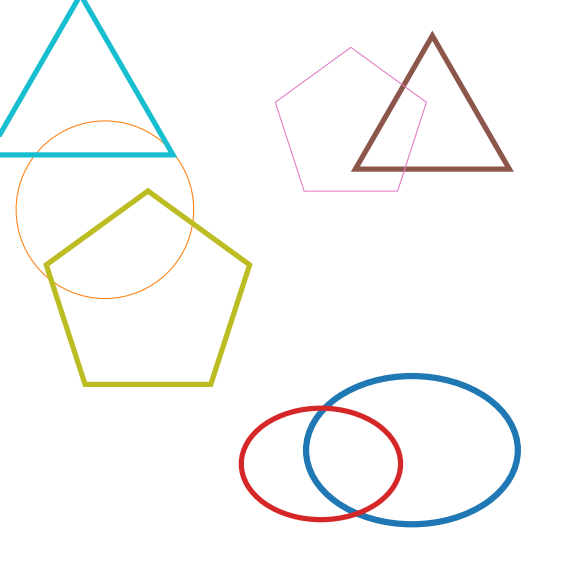[{"shape": "oval", "thickness": 3, "radius": 0.92, "center": [0.713, 0.22]}, {"shape": "circle", "thickness": 0.5, "radius": 0.77, "center": [0.182, 0.636]}, {"shape": "oval", "thickness": 2.5, "radius": 0.69, "center": [0.556, 0.196]}, {"shape": "triangle", "thickness": 2.5, "radius": 0.77, "center": [0.749, 0.783]}, {"shape": "pentagon", "thickness": 0.5, "radius": 0.69, "center": [0.608, 0.779]}, {"shape": "pentagon", "thickness": 2.5, "radius": 0.93, "center": [0.256, 0.483]}, {"shape": "triangle", "thickness": 2.5, "radius": 0.92, "center": [0.139, 0.823]}]